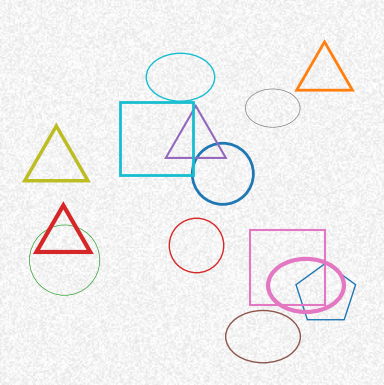[{"shape": "pentagon", "thickness": 1, "radius": 0.41, "center": [0.846, 0.235]}, {"shape": "circle", "thickness": 2, "radius": 0.4, "center": [0.579, 0.549]}, {"shape": "triangle", "thickness": 2, "radius": 0.42, "center": [0.843, 0.808]}, {"shape": "circle", "thickness": 0.5, "radius": 0.46, "center": [0.168, 0.324]}, {"shape": "triangle", "thickness": 3, "radius": 0.4, "center": [0.165, 0.386]}, {"shape": "circle", "thickness": 1, "radius": 0.35, "center": [0.51, 0.362]}, {"shape": "triangle", "thickness": 1.5, "radius": 0.45, "center": [0.509, 0.635]}, {"shape": "oval", "thickness": 1, "radius": 0.49, "center": [0.683, 0.126]}, {"shape": "square", "thickness": 1.5, "radius": 0.49, "center": [0.747, 0.305]}, {"shape": "oval", "thickness": 3, "radius": 0.49, "center": [0.795, 0.259]}, {"shape": "oval", "thickness": 0.5, "radius": 0.36, "center": [0.708, 0.719]}, {"shape": "triangle", "thickness": 2.5, "radius": 0.47, "center": [0.146, 0.578]}, {"shape": "oval", "thickness": 1, "radius": 0.44, "center": [0.469, 0.799]}, {"shape": "square", "thickness": 2, "radius": 0.47, "center": [0.406, 0.64]}]